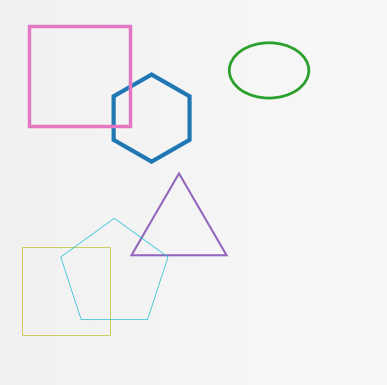[{"shape": "hexagon", "thickness": 3, "radius": 0.57, "center": [0.391, 0.693]}, {"shape": "oval", "thickness": 2, "radius": 0.51, "center": [0.694, 0.817]}, {"shape": "triangle", "thickness": 1.5, "radius": 0.71, "center": [0.462, 0.408]}, {"shape": "square", "thickness": 2.5, "radius": 0.65, "center": [0.205, 0.802]}, {"shape": "square", "thickness": 0.5, "radius": 0.57, "center": [0.17, 0.244]}, {"shape": "pentagon", "thickness": 0.5, "radius": 0.73, "center": [0.295, 0.287]}]